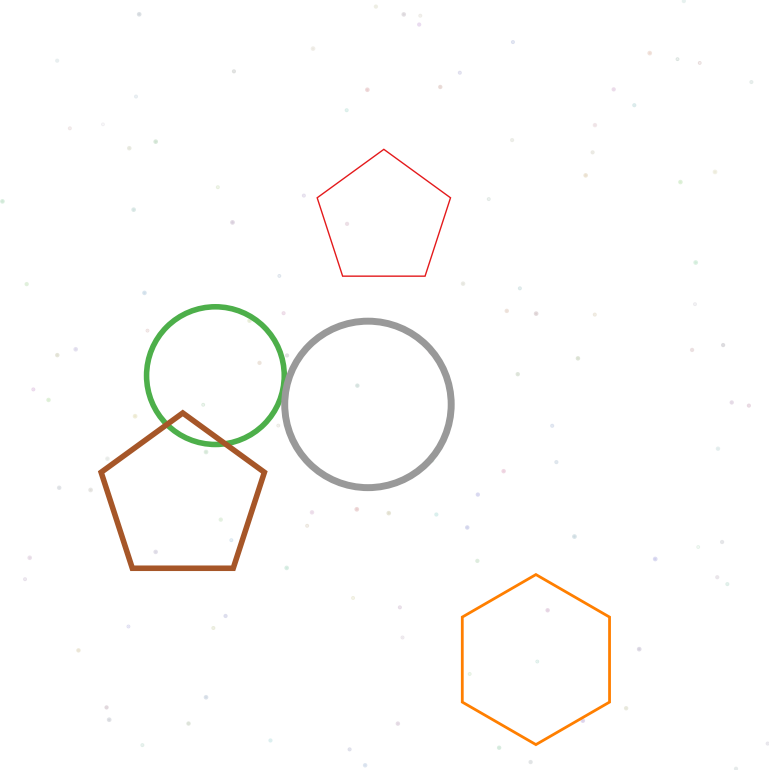[{"shape": "pentagon", "thickness": 0.5, "radius": 0.46, "center": [0.499, 0.715]}, {"shape": "circle", "thickness": 2, "radius": 0.45, "center": [0.28, 0.512]}, {"shape": "hexagon", "thickness": 1, "radius": 0.55, "center": [0.696, 0.143]}, {"shape": "pentagon", "thickness": 2, "radius": 0.56, "center": [0.237, 0.352]}, {"shape": "circle", "thickness": 2.5, "radius": 0.54, "center": [0.478, 0.475]}]